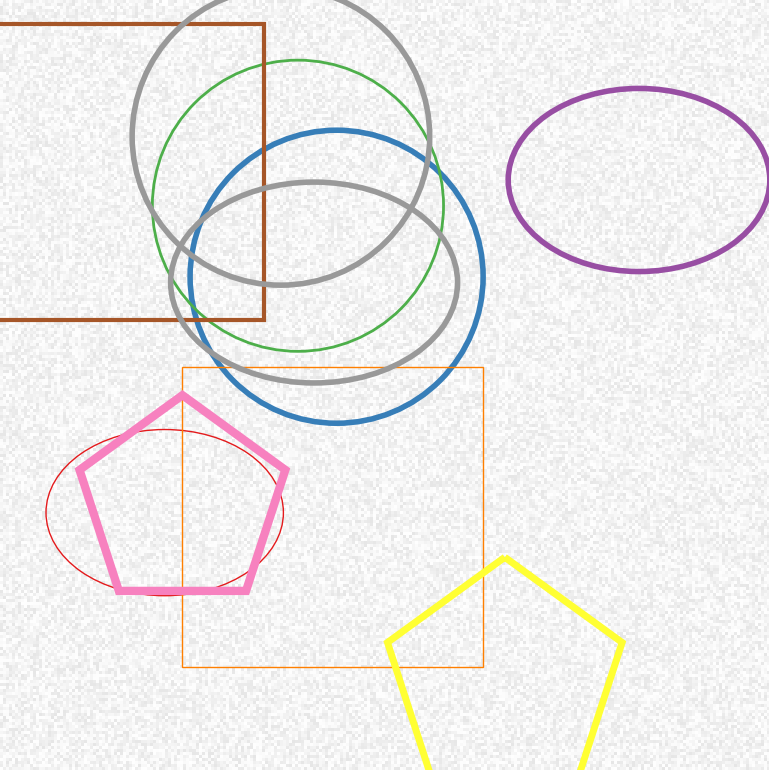[{"shape": "oval", "thickness": 0.5, "radius": 0.77, "center": [0.214, 0.334]}, {"shape": "circle", "thickness": 2, "radius": 0.95, "center": [0.437, 0.641]}, {"shape": "circle", "thickness": 1, "radius": 0.95, "center": [0.387, 0.733]}, {"shape": "oval", "thickness": 2, "radius": 0.85, "center": [0.83, 0.766]}, {"shape": "square", "thickness": 0.5, "radius": 0.98, "center": [0.432, 0.329]}, {"shape": "pentagon", "thickness": 2.5, "radius": 0.8, "center": [0.656, 0.116]}, {"shape": "square", "thickness": 1.5, "radius": 0.96, "center": [0.15, 0.777]}, {"shape": "pentagon", "thickness": 3, "radius": 0.7, "center": [0.237, 0.346]}, {"shape": "oval", "thickness": 2, "radius": 0.93, "center": [0.408, 0.633]}, {"shape": "circle", "thickness": 2, "radius": 0.97, "center": [0.365, 0.823]}]